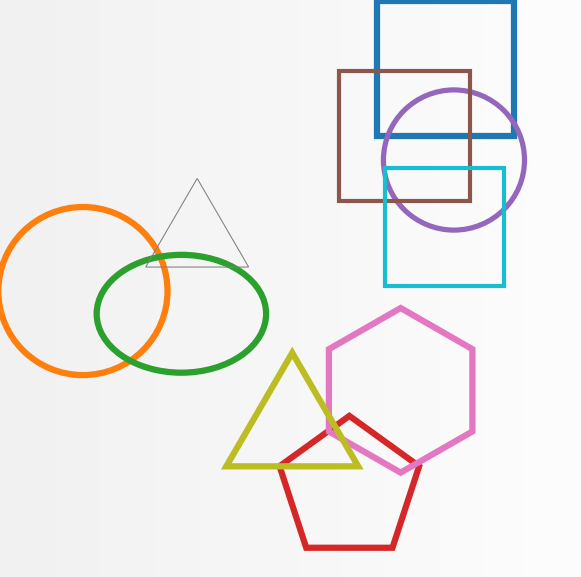[{"shape": "square", "thickness": 3, "radius": 0.59, "center": [0.767, 0.881]}, {"shape": "circle", "thickness": 3, "radius": 0.73, "center": [0.143, 0.495]}, {"shape": "oval", "thickness": 3, "radius": 0.73, "center": [0.312, 0.456]}, {"shape": "pentagon", "thickness": 3, "radius": 0.63, "center": [0.601, 0.153]}, {"shape": "circle", "thickness": 2.5, "radius": 0.61, "center": [0.781, 0.722]}, {"shape": "square", "thickness": 2, "radius": 0.56, "center": [0.696, 0.764]}, {"shape": "hexagon", "thickness": 3, "radius": 0.71, "center": [0.689, 0.323]}, {"shape": "triangle", "thickness": 0.5, "radius": 0.51, "center": [0.339, 0.588]}, {"shape": "triangle", "thickness": 3, "radius": 0.66, "center": [0.503, 0.257]}, {"shape": "square", "thickness": 2, "radius": 0.51, "center": [0.765, 0.606]}]